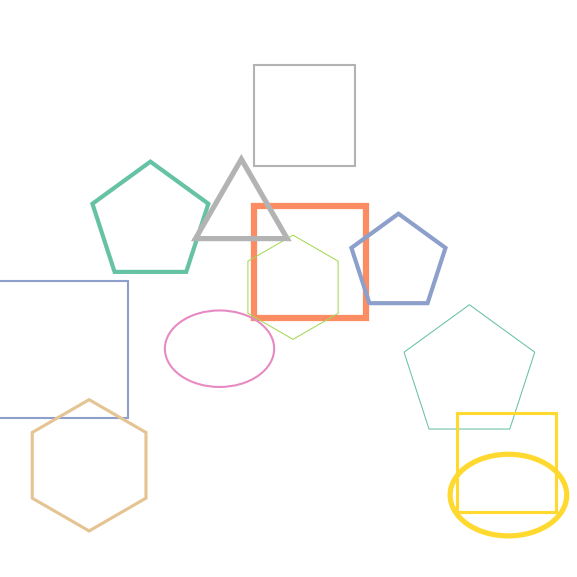[{"shape": "pentagon", "thickness": 0.5, "radius": 0.59, "center": [0.813, 0.352]}, {"shape": "pentagon", "thickness": 2, "radius": 0.53, "center": [0.26, 0.614]}, {"shape": "square", "thickness": 3, "radius": 0.48, "center": [0.536, 0.546]}, {"shape": "square", "thickness": 1, "radius": 0.6, "center": [0.102, 0.394]}, {"shape": "pentagon", "thickness": 2, "radius": 0.43, "center": [0.69, 0.543]}, {"shape": "oval", "thickness": 1, "radius": 0.47, "center": [0.38, 0.395]}, {"shape": "hexagon", "thickness": 0.5, "radius": 0.45, "center": [0.507, 0.502]}, {"shape": "oval", "thickness": 2.5, "radius": 0.5, "center": [0.88, 0.142]}, {"shape": "square", "thickness": 1.5, "radius": 0.43, "center": [0.877, 0.198]}, {"shape": "hexagon", "thickness": 1.5, "radius": 0.57, "center": [0.154, 0.193]}, {"shape": "triangle", "thickness": 2.5, "radius": 0.46, "center": [0.418, 0.632]}, {"shape": "square", "thickness": 1, "radius": 0.43, "center": [0.527, 0.799]}]